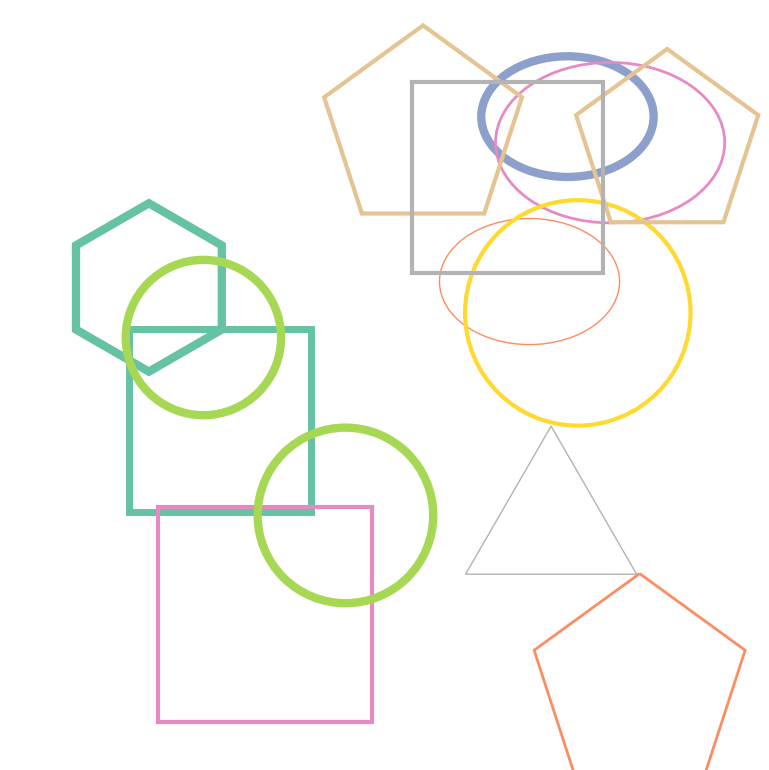[{"shape": "hexagon", "thickness": 3, "radius": 0.55, "center": [0.193, 0.627]}, {"shape": "square", "thickness": 2.5, "radius": 0.59, "center": [0.286, 0.454]}, {"shape": "oval", "thickness": 0.5, "radius": 0.58, "center": [0.688, 0.634]}, {"shape": "pentagon", "thickness": 1, "radius": 0.72, "center": [0.831, 0.111]}, {"shape": "oval", "thickness": 3, "radius": 0.56, "center": [0.737, 0.849]}, {"shape": "oval", "thickness": 1, "radius": 0.74, "center": [0.792, 0.815]}, {"shape": "square", "thickness": 1.5, "radius": 0.7, "center": [0.344, 0.202]}, {"shape": "circle", "thickness": 3, "radius": 0.5, "center": [0.264, 0.562]}, {"shape": "circle", "thickness": 3, "radius": 0.57, "center": [0.449, 0.331]}, {"shape": "circle", "thickness": 1.5, "radius": 0.73, "center": [0.75, 0.594]}, {"shape": "pentagon", "thickness": 1.5, "radius": 0.68, "center": [0.549, 0.832]}, {"shape": "pentagon", "thickness": 1.5, "radius": 0.62, "center": [0.866, 0.812]}, {"shape": "triangle", "thickness": 0.5, "radius": 0.64, "center": [0.716, 0.318]}, {"shape": "square", "thickness": 1.5, "radius": 0.62, "center": [0.66, 0.769]}]